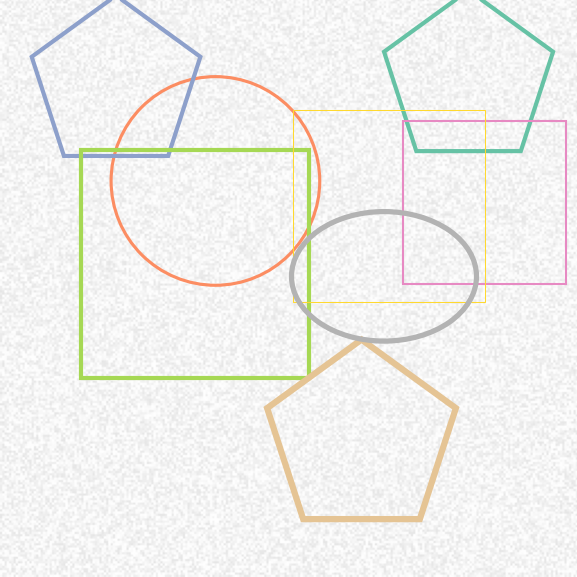[{"shape": "pentagon", "thickness": 2, "radius": 0.77, "center": [0.811, 0.862]}, {"shape": "circle", "thickness": 1.5, "radius": 0.9, "center": [0.373, 0.686]}, {"shape": "pentagon", "thickness": 2, "radius": 0.77, "center": [0.201, 0.853]}, {"shape": "square", "thickness": 1, "radius": 0.71, "center": [0.84, 0.649]}, {"shape": "square", "thickness": 2, "radius": 0.99, "center": [0.338, 0.542]}, {"shape": "square", "thickness": 0.5, "radius": 0.83, "center": [0.674, 0.643]}, {"shape": "pentagon", "thickness": 3, "radius": 0.86, "center": [0.626, 0.239]}, {"shape": "oval", "thickness": 2.5, "radius": 0.8, "center": [0.665, 0.521]}]